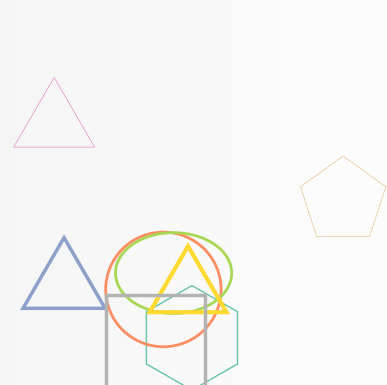[{"shape": "hexagon", "thickness": 1, "radius": 0.68, "center": [0.495, 0.122]}, {"shape": "circle", "thickness": 2, "radius": 0.74, "center": [0.422, 0.248]}, {"shape": "triangle", "thickness": 2.5, "radius": 0.61, "center": [0.165, 0.26]}, {"shape": "triangle", "thickness": 0.5, "radius": 0.6, "center": [0.14, 0.678]}, {"shape": "oval", "thickness": 2, "radius": 0.75, "center": [0.448, 0.291]}, {"shape": "triangle", "thickness": 3, "radius": 0.57, "center": [0.485, 0.246]}, {"shape": "pentagon", "thickness": 0.5, "radius": 0.58, "center": [0.886, 0.479]}, {"shape": "square", "thickness": 2.5, "radius": 0.64, "center": [0.402, 0.107]}]